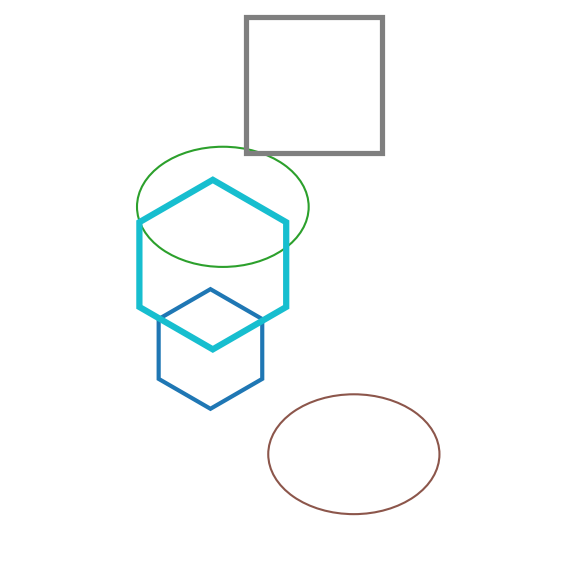[{"shape": "hexagon", "thickness": 2, "radius": 0.52, "center": [0.364, 0.395]}, {"shape": "oval", "thickness": 1, "radius": 0.74, "center": [0.386, 0.641]}, {"shape": "oval", "thickness": 1, "radius": 0.74, "center": [0.613, 0.213]}, {"shape": "square", "thickness": 2.5, "radius": 0.59, "center": [0.543, 0.851]}, {"shape": "hexagon", "thickness": 3, "radius": 0.73, "center": [0.368, 0.541]}]